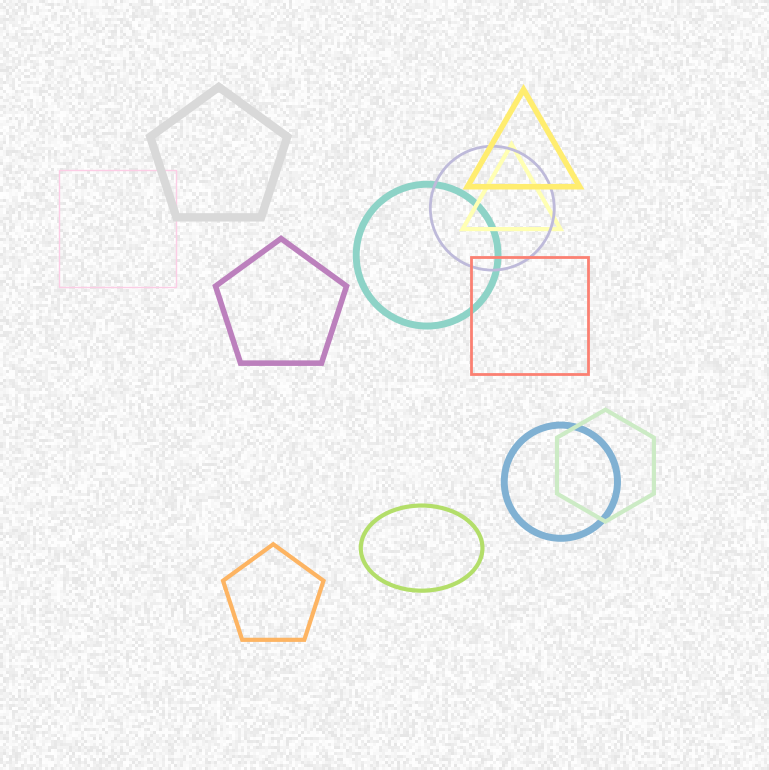[{"shape": "circle", "thickness": 2.5, "radius": 0.46, "center": [0.555, 0.669]}, {"shape": "triangle", "thickness": 1.5, "radius": 0.37, "center": [0.664, 0.739]}, {"shape": "circle", "thickness": 1, "radius": 0.4, "center": [0.639, 0.73]}, {"shape": "square", "thickness": 1, "radius": 0.38, "center": [0.688, 0.59]}, {"shape": "circle", "thickness": 2.5, "radius": 0.37, "center": [0.728, 0.374]}, {"shape": "pentagon", "thickness": 1.5, "radius": 0.34, "center": [0.355, 0.225]}, {"shape": "oval", "thickness": 1.5, "radius": 0.39, "center": [0.548, 0.288]}, {"shape": "square", "thickness": 0.5, "radius": 0.38, "center": [0.153, 0.704]}, {"shape": "pentagon", "thickness": 3, "radius": 0.47, "center": [0.284, 0.793]}, {"shape": "pentagon", "thickness": 2, "radius": 0.45, "center": [0.365, 0.601]}, {"shape": "hexagon", "thickness": 1.5, "radius": 0.36, "center": [0.786, 0.395]}, {"shape": "triangle", "thickness": 2, "radius": 0.42, "center": [0.68, 0.8]}]